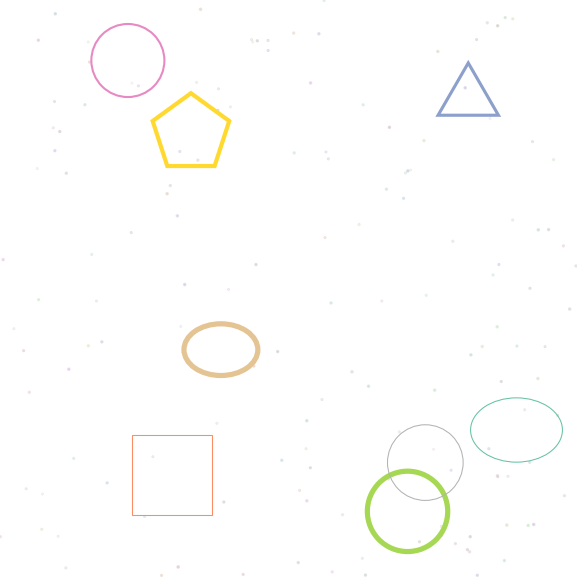[{"shape": "oval", "thickness": 0.5, "radius": 0.4, "center": [0.894, 0.255]}, {"shape": "square", "thickness": 0.5, "radius": 0.35, "center": [0.298, 0.177]}, {"shape": "triangle", "thickness": 1.5, "radius": 0.3, "center": [0.811, 0.83]}, {"shape": "circle", "thickness": 1, "radius": 0.32, "center": [0.221, 0.894]}, {"shape": "circle", "thickness": 2.5, "radius": 0.35, "center": [0.706, 0.114]}, {"shape": "pentagon", "thickness": 2, "radius": 0.35, "center": [0.331, 0.768]}, {"shape": "oval", "thickness": 2.5, "radius": 0.32, "center": [0.383, 0.394]}, {"shape": "circle", "thickness": 0.5, "radius": 0.33, "center": [0.736, 0.198]}]